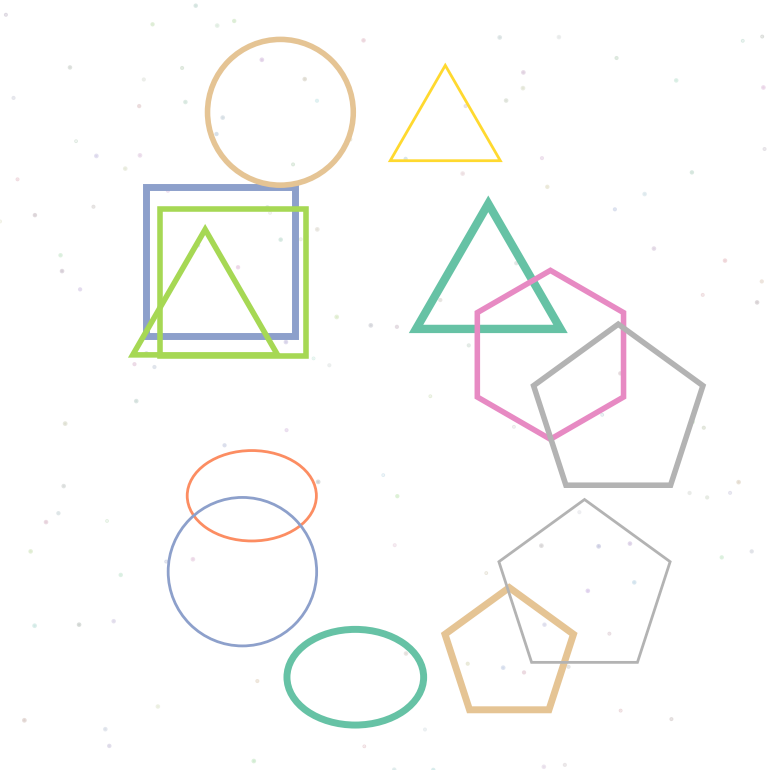[{"shape": "oval", "thickness": 2.5, "radius": 0.44, "center": [0.461, 0.121]}, {"shape": "triangle", "thickness": 3, "radius": 0.54, "center": [0.634, 0.627]}, {"shape": "oval", "thickness": 1, "radius": 0.42, "center": [0.327, 0.356]}, {"shape": "circle", "thickness": 1, "radius": 0.48, "center": [0.315, 0.258]}, {"shape": "square", "thickness": 2.5, "radius": 0.48, "center": [0.286, 0.66]}, {"shape": "hexagon", "thickness": 2, "radius": 0.55, "center": [0.715, 0.539]}, {"shape": "square", "thickness": 2, "radius": 0.48, "center": [0.303, 0.633]}, {"shape": "triangle", "thickness": 2, "radius": 0.54, "center": [0.266, 0.593]}, {"shape": "triangle", "thickness": 1, "radius": 0.41, "center": [0.578, 0.833]}, {"shape": "circle", "thickness": 2, "radius": 0.47, "center": [0.364, 0.854]}, {"shape": "pentagon", "thickness": 2.5, "radius": 0.44, "center": [0.661, 0.149]}, {"shape": "pentagon", "thickness": 2, "radius": 0.58, "center": [0.803, 0.463]}, {"shape": "pentagon", "thickness": 1, "radius": 0.58, "center": [0.759, 0.234]}]